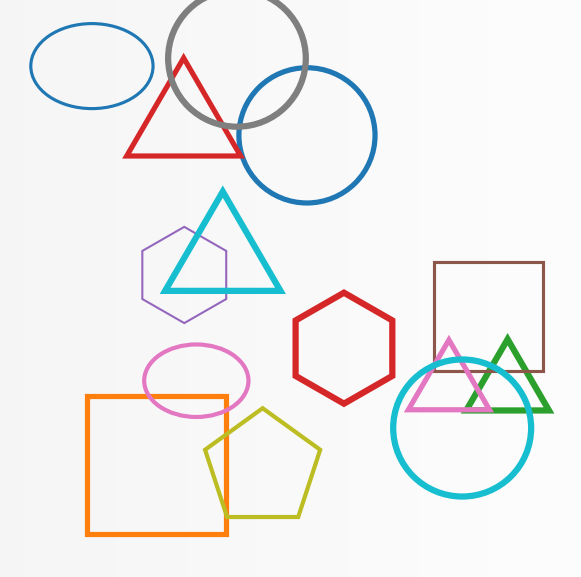[{"shape": "oval", "thickness": 1.5, "radius": 0.53, "center": [0.158, 0.885]}, {"shape": "circle", "thickness": 2.5, "radius": 0.59, "center": [0.528, 0.765]}, {"shape": "square", "thickness": 2.5, "radius": 0.6, "center": [0.269, 0.194]}, {"shape": "triangle", "thickness": 3, "radius": 0.41, "center": [0.873, 0.329]}, {"shape": "hexagon", "thickness": 3, "radius": 0.48, "center": [0.592, 0.396]}, {"shape": "triangle", "thickness": 2.5, "radius": 0.57, "center": [0.316, 0.786]}, {"shape": "hexagon", "thickness": 1, "radius": 0.42, "center": [0.317, 0.523]}, {"shape": "square", "thickness": 1.5, "radius": 0.47, "center": [0.84, 0.452]}, {"shape": "oval", "thickness": 2, "radius": 0.45, "center": [0.338, 0.34]}, {"shape": "triangle", "thickness": 2.5, "radius": 0.4, "center": [0.772, 0.33]}, {"shape": "circle", "thickness": 3, "radius": 0.59, "center": [0.408, 0.898]}, {"shape": "pentagon", "thickness": 2, "radius": 0.52, "center": [0.452, 0.188]}, {"shape": "triangle", "thickness": 3, "radius": 0.57, "center": [0.383, 0.553]}, {"shape": "circle", "thickness": 3, "radius": 0.59, "center": [0.795, 0.258]}]